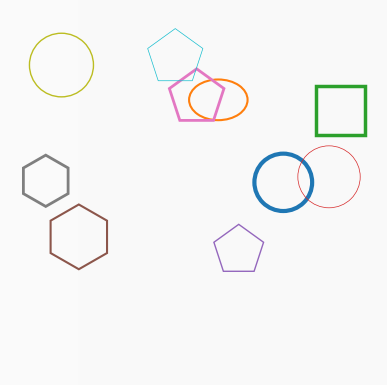[{"shape": "circle", "thickness": 3, "radius": 0.37, "center": [0.731, 0.526]}, {"shape": "oval", "thickness": 1.5, "radius": 0.38, "center": [0.563, 0.741]}, {"shape": "square", "thickness": 2.5, "radius": 0.32, "center": [0.878, 0.713]}, {"shape": "circle", "thickness": 0.5, "radius": 0.4, "center": [0.849, 0.541]}, {"shape": "pentagon", "thickness": 1, "radius": 0.34, "center": [0.616, 0.35]}, {"shape": "hexagon", "thickness": 1.5, "radius": 0.42, "center": [0.203, 0.385]}, {"shape": "pentagon", "thickness": 2, "radius": 0.37, "center": [0.508, 0.747]}, {"shape": "hexagon", "thickness": 2, "radius": 0.33, "center": [0.118, 0.53]}, {"shape": "circle", "thickness": 1, "radius": 0.41, "center": [0.159, 0.831]}, {"shape": "pentagon", "thickness": 0.5, "radius": 0.37, "center": [0.452, 0.851]}]